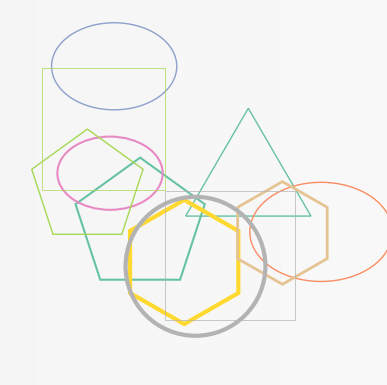[{"shape": "triangle", "thickness": 1, "radius": 0.93, "center": [0.641, 0.532]}, {"shape": "pentagon", "thickness": 1.5, "radius": 0.88, "center": [0.362, 0.415]}, {"shape": "oval", "thickness": 1, "radius": 0.92, "center": [0.829, 0.398]}, {"shape": "oval", "thickness": 1, "radius": 0.81, "center": [0.295, 0.828]}, {"shape": "oval", "thickness": 1.5, "radius": 0.68, "center": [0.284, 0.55]}, {"shape": "square", "thickness": 0.5, "radius": 0.79, "center": [0.268, 0.665]}, {"shape": "pentagon", "thickness": 1, "radius": 0.76, "center": [0.226, 0.514]}, {"shape": "hexagon", "thickness": 3, "radius": 0.81, "center": [0.475, 0.32]}, {"shape": "hexagon", "thickness": 2, "radius": 0.67, "center": [0.729, 0.395]}, {"shape": "square", "thickness": 0.5, "radius": 0.84, "center": [0.594, 0.336]}, {"shape": "circle", "thickness": 3, "radius": 0.9, "center": [0.504, 0.308]}]